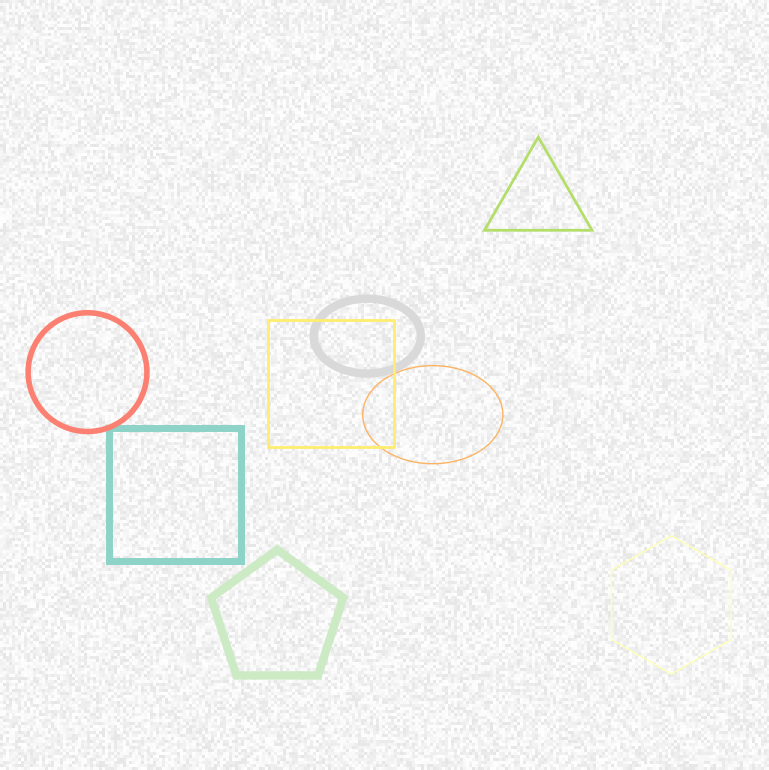[{"shape": "square", "thickness": 2.5, "radius": 0.43, "center": [0.227, 0.358]}, {"shape": "hexagon", "thickness": 0.5, "radius": 0.45, "center": [0.872, 0.214]}, {"shape": "circle", "thickness": 2, "radius": 0.39, "center": [0.114, 0.517]}, {"shape": "oval", "thickness": 0.5, "radius": 0.46, "center": [0.562, 0.461]}, {"shape": "triangle", "thickness": 1, "radius": 0.4, "center": [0.699, 0.741]}, {"shape": "oval", "thickness": 3, "radius": 0.35, "center": [0.477, 0.564]}, {"shape": "pentagon", "thickness": 3, "radius": 0.45, "center": [0.36, 0.196]}, {"shape": "square", "thickness": 1, "radius": 0.41, "center": [0.43, 0.502]}]